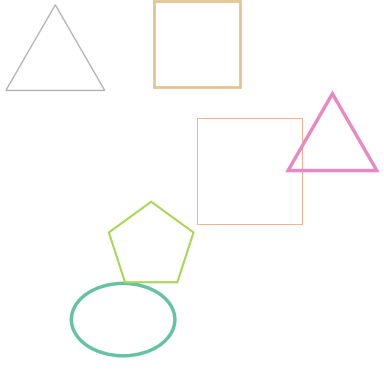[{"shape": "oval", "thickness": 2.5, "radius": 0.67, "center": [0.32, 0.17]}, {"shape": "square", "thickness": 0.5, "radius": 0.68, "center": [0.648, 0.556]}, {"shape": "triangle", "thickness": 2.5, "radius": 0.67, "center": [0.863, 0.624]}, {"shape": "pentagon", "thickness": 1.5, "radius": 0.58, "center": [0.393, 0.36]}, {"shape": "square", "thickness": 2, "radius": 0.56, "center": [0.511, 0.885]}, {"shape": "triangle", "thickness": 1, "radius": 0.74, "center": [0.144, 0.839]}]